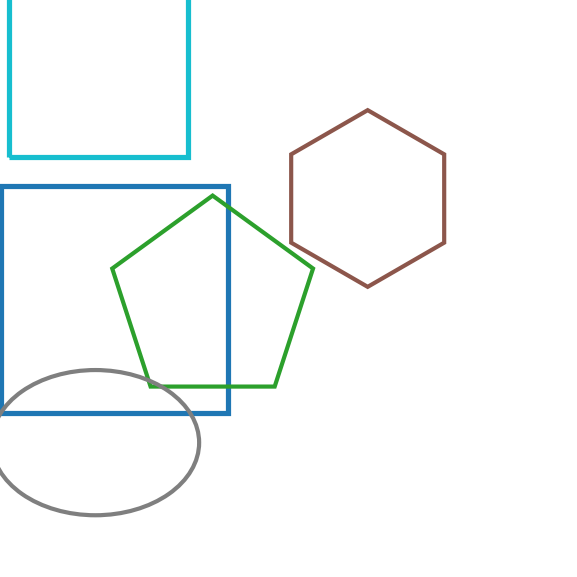[{"shape": "square", "thickness": 2.5, "radius": 0.98, "center": [0.198, 0.481]}, {"shape": "pentagon", "thickness": 2, "radius": 0.91, "center": [0.368, 0.478]}, {"shape": "hexagon", "thickness": 2, "radius": 0.76, "center": [0.637, 0.655]}, {"shape": "oval", "thickness": 2, "radius": 0.9, "center": [0.165, 0.233]}, {"shape": "square", "thickness": 2.5, "radius": 0.77, "center": [0.17, 0.883]}]